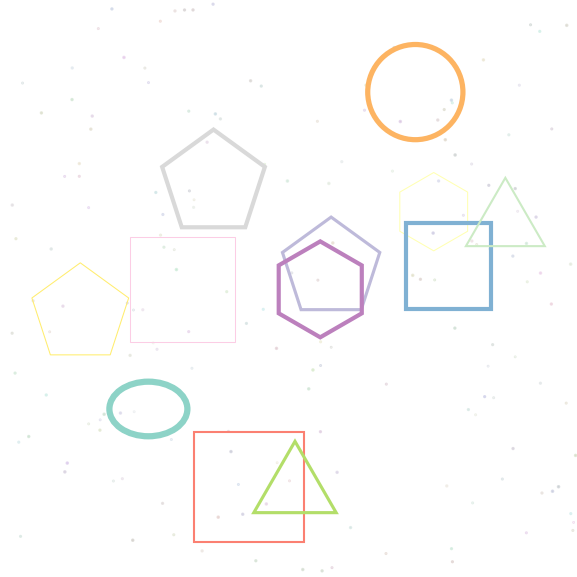[{"shape": "oval", "thickness": 3, "radius": 0.34, "center": [0.257, 0.291]}, {"shape": "hexagon", "thickness": 0.5, "radius": 0.34, "center": [0.751, 0.633]}, {"shape": "pentagon", "thickness": 1.5, "radius": 0.44, "center": [0.573, 0.535]}, {"shape": "square", "thickness": 1, "radius": 0.48, "center": [0.432, 0.155]}, {"shape": "square", "thickness": 2, "radius": 0.37, "center": [0.776, 0.538]}, {"shape": "circle", "thickness": 2.5, "radius": 0.41, "center": [0.719, 0.84]}, {"shape": "triangle", "thickness": 1.5, "radius": 0.41, "center": [0.511, 0.153]}, {"shape": "square", "thickness": 0.5, "radius": 0.45, "center": [0.316, 0.498]}, {"shape": "pentagon", "thickness": 2, "radius": 0.47, "center": [0.37, 0.681]}, {"shape": "hexagon", "thickness": 2, "radius": 0.42, "center": [0.555, 0.498]}, {"shape": "triangle", "thickness": 1, "radius": 0.39, "center": [0.875, 0.612]}, {"shape": "pentagon", "thickness": 0.5, "radius": 0.44, "center": [0.139, 0.456]}]